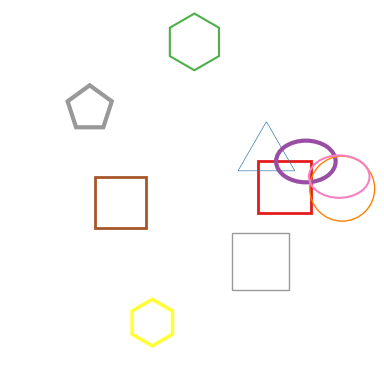[{"shape": "square", "thickness": 2, "radius": 0.34, "center": [0.739, 0.515]}, {"shape": "triangle", "thickness": 0.5, "radius": 0.43, "center": [0.692, 0.599]}, {"shape": "hexagon", "thickness": 1.5, "radius": 0.37, "center": [0.505, 0.891]}, {"shape": "oval", "thickness": 3, "radius": 0.39, "center": [0.794, 0.581]}, {"shape": "circle", "thickness": 1, "radius": 0.42, "center": [0.889, 0.51]}, {"shape": "hexagon", "thickness": 2.5, "radius": 0.3, "center": [0.396, 0.162]}, {"shape": "square", "thickness": 2, "radius": 0.33, "center": [0.313, 0.473]}, {"shape": "oval", "thickness": 1.5, "radius": 0.39, "center": [0.881, 0.541]}, {"shape": "pentagon", "thickness": 3, "radius": 0.3, "center": [0.233, 0.718]}, {"shape": "square", "thickness": 1, "radius": 0.37, "center": [0.677, 0.32]}]